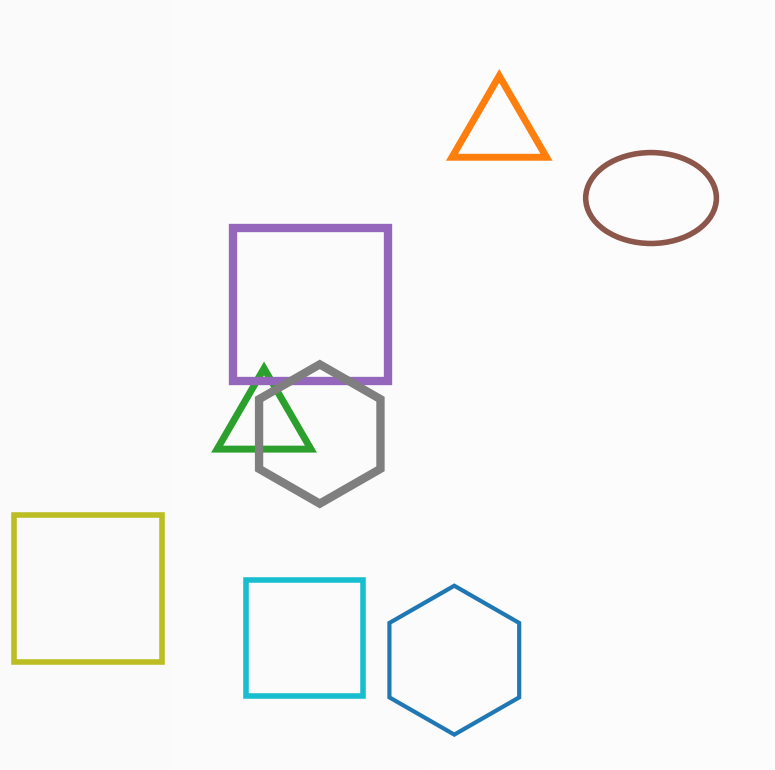[{"shape": "hexagon", "thickness": 1.5, "radius": 0.48, "center": [0.586, 0.143]}, {"shape": "triangle", "thickness": 2.5, "radius": 0.35, "center": [0.644, 0.831]}, {"shape": "triangle", "thickness": 2.5, "radius": 0.35, "center": [0.341, 0.452]}, {"shape": "square", "thickness": 3, "radius": 0.5, "center": [0.401, 0.605]}, {"shape": "oval", "thickness": 2, "radius": 0.42, "center": [0.84, 0.743]}, {"shape": "hexagon", "thickness": 3, "radius": 0.45, "center": [0.413, 0.436]}, {"shape": "square", "thickness": 2, "radius": 0.48, "center": [0.114, 0.236]}, {"shape": "square", "thickness": 2, "radius": 0.38, "center": [0.393, 0.172]}]